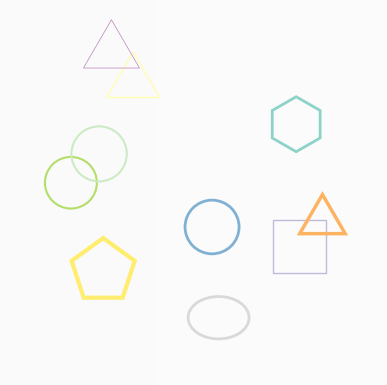[{"shape": "hexagon", "thickness": 2, "radius": 0.36, "center": [0.764, 0.677]}, {"shape": "triangle", "thickness": 1, "radius": 0.39, "center": [0.344, 0.786]}, {"shape": "square", "thickness": 1, "radius": 0.34, "center": [0.772, 0.361]}, {"shape": "circle", "thickness": 2, "radius": 0.35, "center": [0.547, 0.41]}, {"shape": "triangle", "thickness": 2.5, "radius": 0.34, "center": [0.832, 0.427]}, {"shape": "circle", "thickness": 1.5, "radius": 0.34, "center": [0.183, 0.525]}, {"shape": "oval", "thickness": 2, "radius": 0.39, "center": [0.564, 0.175]}, {"shape": "triangle", "thickness": 0.5, "radius": 0.42, "center": [0.288, 0.865]}, {"shape": "circle", "thickness": 1.5, "radius": 0.36, "center": [0.256, 0.6]}, {"shape": "pentagon", "thickness": 3, "radius": 0.43, "center": [0.266, 0.296]}]